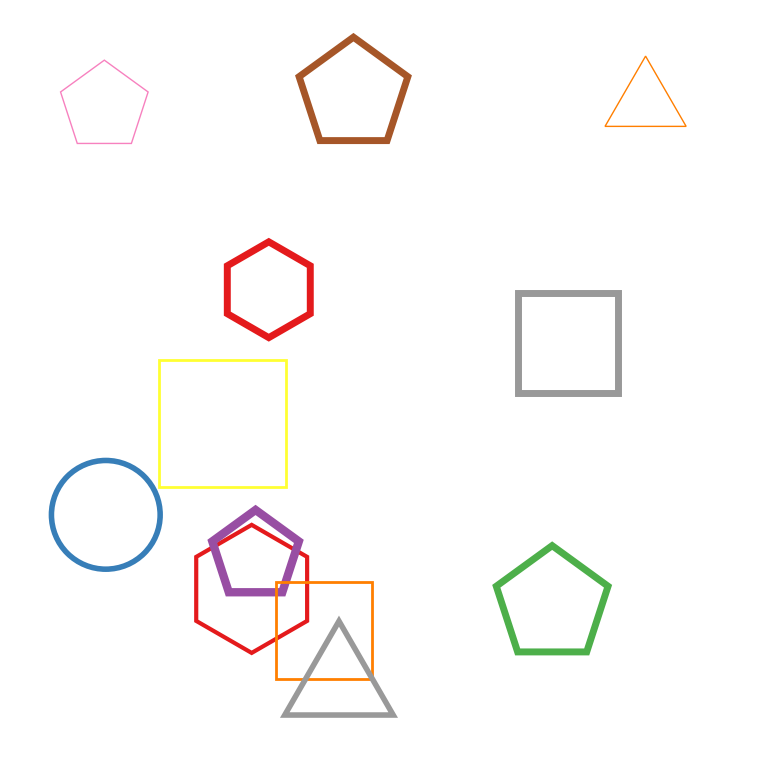[{"shape": "hexagon", "thickness": 2.5, "radius": 0.31, "center": [0.349, 0.624]}, {"shape": "hexagon", "thickness": 1.5, "radius": 0.42, "center": [0.327, 0.235]}, {"shape": "circle", "thickness": 2, "radius": 0.35, "center": [0.137, 0.331]}, {"shape": "pentagon", "thickness": 2.5, "radius": 0.38, "center": [0.717, 0.215]}, {"shape": "pentagon", "thickness": 3, "radius": 0.3, "center": [0.332, 0.279]}, {"shape": "square", "thickness": 1, "radius": 0.31, "center": [0.421, 0.181]}, {"shape": "triangle", "thickness": 0.5, "radius": 0.3, "center": [0.838, 0.866]}, {"shape": "square", "thickness": 1, "radius": 0.41, "center": [0.289, 0.45]}, {"shape": "pentagon", "thickness": 2.5, "radius": 0.37, "center": [0.459, 0.877]}, {"shape": "pentagon", "thickness": 0.5, "radius": 0.3, "center": [0.136, 0.862]}, {"shape": "square", "thickness": 2.5, "radius": 0.32, "center": [0.737, 0.555]}, {"shape": "triangle", "thickness": 2, "radius": 0.41, "center": [0.44, 0.112]}]